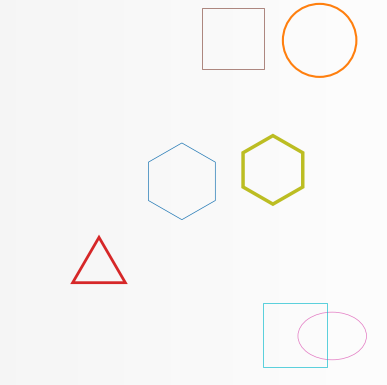[{"shape": "hexagon", "thickness": 0.5, "radius": 0.5, "center": [0.469, 0.529]}, {"shape": "circle", "thickness": 1.5, "radius": 0.47, "center": [0.825, 0.895]}, {"shape": "triangle", "thickness": 2, "radius": 0.39, "center": [0.255, 0.305]}, {"shape": "square", "thickness": 0.5, "radius": 0.4, "center": [0.601, 0.9]}, {"shape": "oval", "thickness": 0.5, "radius": 0.44, "center": [0.857, 0.127]}, {"shape": "hexagon", "thickness": 2.5, "radius": 0.44, "center": [0.704, 0.559]}, {"shape": "square", "thickness": 0.5, "radius": 0.42, "center": [0.761, 0.131]}]